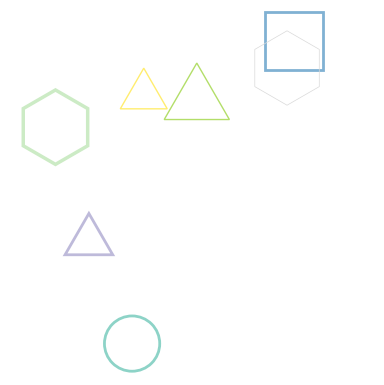[{"shape": "circle", "thickness": 2, "radius": 0.36, "center": [0.343, 0.108]}, {"shape": "triangle", "thickness": 2, "radius": 0.36, "center": [0.231, 0.374]}, {"shape": "square", "thickness": 2, "radius": 0.37, "center": [0.764, 0.894]}, {"shape": "triangle", "thickness": 1, "radius": 0.49, "center": [0.511, 0.738]}, {"shape": "hexagon", "thickness": 0.5, "radius": 0.48, "center": [0.746, 0.823]}, {"shape": "hexagon", "thickness": 2.5, "radius": 0.48, "center": [0.144, 0.67]}, {"shape": "triangle", "thickness": 1, "radius": 0.35, "center": [0.373, 0.753]}]